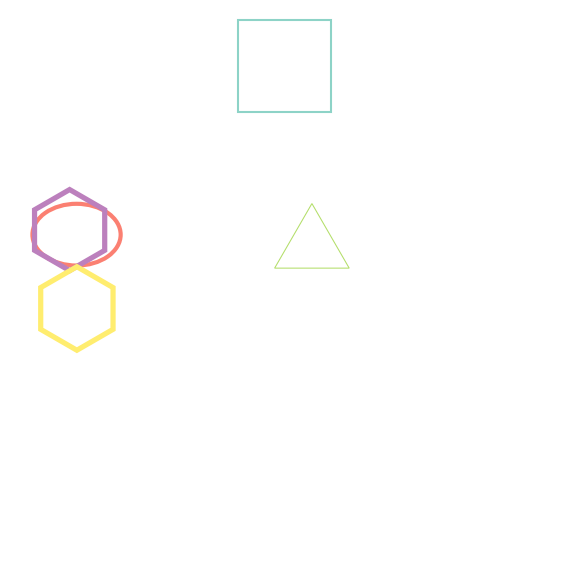[{"shape": "square", "thickness": 1, "radius": 0.4, "center": [0.493, 0.885]}, {"shape": "oval", "thickness": 2, "radius": 0.38, "center": [0.133, 0.593]}, {"shape": "triangle", "thickness": 0.5, "radius": 0.37, "center": [0.54, 0.572]}, {"shape": "hexagon", "thickness": 2.5, "radius": 0.35, "center": [0.121, 0.601]}, {"shape": "hexagon", "thickness": 2.5, "radius": 0.36, "center": [0.133, 0.465]}]